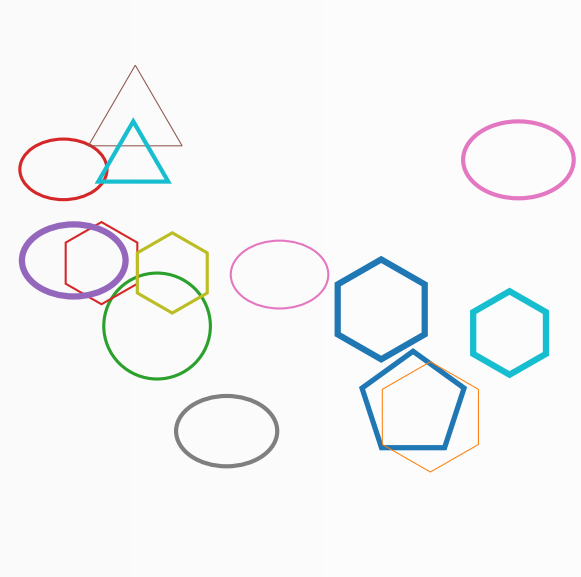[{"shape": "hexagon", "thickness": 3, "radius": 0.43, "center": [0.656, 0.463]}, {"shape": "pentagon", "thickness": 2.5, "radius": 0.46, "center": [0.711, 0.299]}, {"shape": "hexagon", "thickness": 0.5, "radius": 0.48, "center": [0.74, 0.277]}, {"shape": "circle", "thickness": 1.5, "radius": 0.46, "center": [0.27, 0.435]}, {"shape": "hexagon", "thickness": 1, "radius": 0.36, "center": [0.175, 0.543]}, {"shape": "oval", "thickness": 1.5, "radius": 0.37, "center": [0.109, 0.706]}, {"shape": "oval", "thickness": 3, "radius": 0.45, "center": [0.127, 0.548]}, {"shape": "triangle", "thickness": 0.5, "radius": 0.47, "center": [0.233, 0.793]}, {"shape": "oval", "thickness": 1, "radius": 0.42, "center": [0.481, 0.524]}, {"shape": "oval", "thickness": 2, "radius": 0.48, "center": [0.892, 0.722]}, {"shape": "oval", "thickness": 2, "radius": 0.44, "center": [0.39, 0.253]}, {"shape": "hexagon", "thickness": 1.5, "radius": 0.35, "center": [0.296, 0.527]}, {"shape": "hexagon", "thickness": 3, "radius": 0.36, "center": [0.877, 0.423]}, {"shape": "triangle", "thickness": 2, "radius": 0.35, "center": [0.229, 0.719]}]